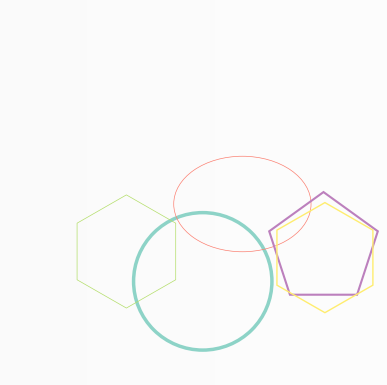[{"shape": "circle", "thickness": 2.5, "radius": 0.89, "center": [0.523, 0.269]}, {"shape": "oval", "thickness": 0.5, "radius": 0.89, "center": [0.625, 0.47]}, {"shape": "hexagon", "thickness": 0.5, "radius": 0.73, "center": [0.326, 0.347]}, {"shape": "pentagon", "thickness": 1.5, "radius": 0.74, "center": [0.835, 0.354]}, {"shape": "hexagon", "thickness": 1, "radius": 0.71, "center": [0.838, 0.331]}]